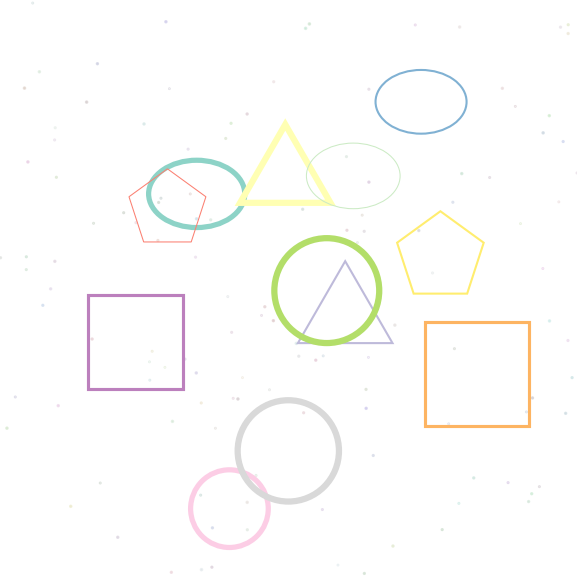[{"shape": "oval", "thickness": 2.5, "radius": 0.42, "center": [0.341, 0.663]}, {"shape": "triangle", "thickness": 3, "radius": 0.45, "center": [0.494, 0.693]}, {"shape": "triangle", "thickness": 1, "radius": 0.47, "center": [0.598, 0.452]}, {"shape": "pentagon", "thickness": 0.5, "radius": 0.35, "center": [0.29, 0.637]}, {"shape": "oval", "thickness": 1, "radius": 0.39, "center": [0.729, 0.823]}, {"shape": "square", "thickness": 1.5, "radius": 0.45, "center": [0.826, 0.351]}, {"shape": "circle", "thickness": 3, "radius": 0.45, "center": [0.566, 0.496]}, {"shape": "circle", "thickness": 2.5, "radius": 0.34, "center": [0.397, 0.118]}, {"shape": "circle", "thickness": 3, "radius": 0.44, "center": [0.499, 0.218]}, {"shape": "square", "thickness": 1.5, "radius": 0.41, "center": [0.235, 0.406]}, {"shape": "oval", "thickness": 0.5, "radius": 0.41, "center": [0.612, 0.695]}, {"shape": "pentagon", "thickness": 1, "radius": 0.39, "center": [0.763, 0.554]}]